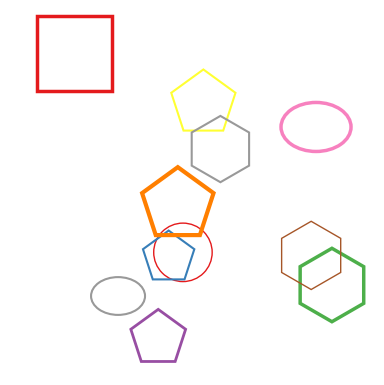[{"shape": "square", "thickness": 2.5, "radius": 0.49, "center": [0.193, 0.86]}, {"shape": "circle", "thickness": 1, "radius": 0.38, "center": [0.475, 0.345]}, {"shape": "pentagon", "thickness": 1.5, "radius": 0.35, "center": [0.438, 0.331]}, {"shape": "hexagon", "thickness": 2.5, "radius": 0.48, "center": [0.862, 0.26]}, {"shape": "pentagon", "thickness": 2, "radius": 0.37, "center": [0.411, 0.122]}, {"shape": "pentagon", "thickness": 3, "radius": 0.49, "center": [0.462, 0.468]}, {"shape": "pentagon", "thickness": 1.5, "radius": 0.44, "center": [0.528, 0.732]}, {"shape": "hexagon", "thickness": 1, "radius": 0.44, "center": [0.808, 0.337]}, {"shape": "oval", "thickness": 2.5, "radius": 0.45, "center": [0.821, 0.67]}, {"shape": "hexagon", "thickness": 1.5, "radius": 0.43, "center": [0.572, 0.613]}, {"shape": "oval", "thickness": 1.5, "radius": 0.35, "center": [0.307, 0.231]}]